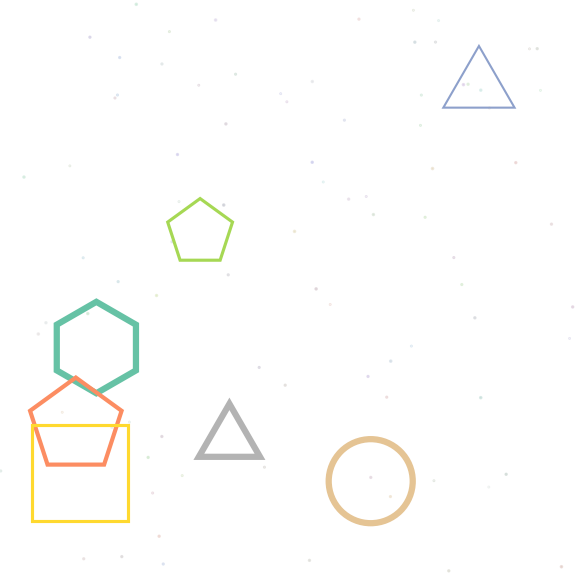[{"shape": "hexagon", "thickness": 3, "radius": 0.4, "center": [0.167, 0.397]}, {"shape": "pentagon", "thickness": 2, "radius": 0.42, "center": [0.131, 0.262]}, {"shape": "triangle", "thickness": 1, "radius": 0.36, "center": [0.829, 0.848]}, {"shape": "pentagon", "thickness": 1.5, "radius": 0.3, "center": [0.347, 0.596]}, {"shape": "square", "thickness": 1.5, "radius": 0.41, "center": [0.139, 0.18]}, {"shape": "circle", "thickness": 3, "radius": 0.36, "center": [0.642, 0.166]}, {"shape": "triangle", "thickness": 3, "radius": 0.31, "center": [0.397, 0.239]}]